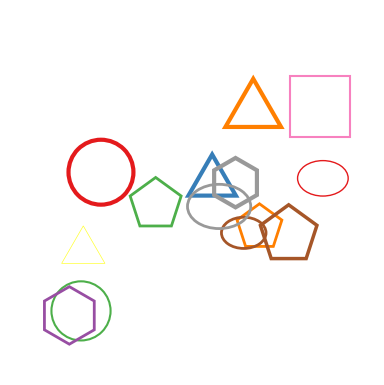[{"shape": "circle", "thickness": 3, "radius": 0.42, "center": [0.262, 0.553]}, {"shape": "oval", "thickness": 1, "radius": 0.33, "center": [0.839, 0.537]}, {"shape": "triangle", "thickness": 3, "radius": 0.36, "center": [0.551, 0.528]}, {"shape": "circle", "thickness": 1.5, "radius": 0.38, "center": [0.21, 0.192]}, {"shape": "pentagon", "thickness": 2, "radius": 0.35, "center": [0.404, 0.469]}, {"shape": "hexagon", "thickness": 2, "radius": 0.37, "center": [0.18, 0.181]}, {"shape": "pentagon", "thickness": 2, "radius": 0.31, "center": [0.674, 0.409]}, {"shape": "triangle", "thickness": 3, "radius": 0.42, "center": [0.658, 0.712]}, {"shape": "triangle", "thickness": 0.5, "radius": 0.32, "center": [0.216, 0.348]}, {"shape": "pentagon", "thickness": 2.5, "radius": 0.39, "center": [0.75, 0.391]}, {"shape": "oval", "thickness": 2, "radius": 0.29, "center": [0.633, 0.395]}, {"shape": "square", "thickness": 1.5, "radius": 0.39, "center": [0.831, 0.723]}, {"shape": "hexagon", "thickness": 3, "radius": 0.32, "center": [0.612, 0.526]}, {"shape": "oval", "thickness": 2, "radius": 0.41, "center": [0.569, 0.464]}]